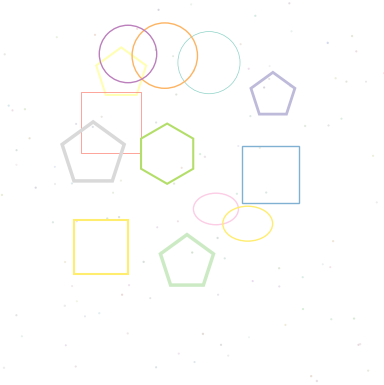[{"shape": "circle", "thickness": 0.5, "radius": 0.4, "center": [0.543, 0.837]}, {"shape": "pentagon", "thickness": 1.5, "radius": 0.34, "center": [0.315, 0.809]}, {"shape": "pentagon", "thickness": 2, "radius": 0.3, "center": [0.709, 0.752]}, {"shape": "square", "thickness": 0.5, "radius": 0.39, "center": [0.288, 0.682]}, {"shape": "square", "thickness": 1, "radius": 0.37, "center": [0.703, 0.548]}, {"shape": "circle", "thickness": 1, "radius": 0.42, "center": [0.428, 0.856]}, {"shape": "hexagon", "thickness": 1.5, "radius": 0.39, "center": [0.434, 0.601]}, {"shape": "oval", "thickness": 1, "radius": 0.29, "center": [0.561, 0.457]}, {"shape": "pentagon", "thickness": 2.5, "radius": 0.42, "center": [0.242, 0.599]}, {"shape": "circle", "thickness": 1, "radius": 0.37, "center": [0.332, 0.86]}, {"shape": "pentagon", "thickness": 2.5, "radius": 0.36, "center": [0.486, 0.318]}, {"shape": "square", "thickness": 1.5, "radius": 0.35, "center": [0.262, 0.358]}, {"shape": "oval", "thickness": 1, "radius": 0.32, "center": [0.643, 0.419]}]